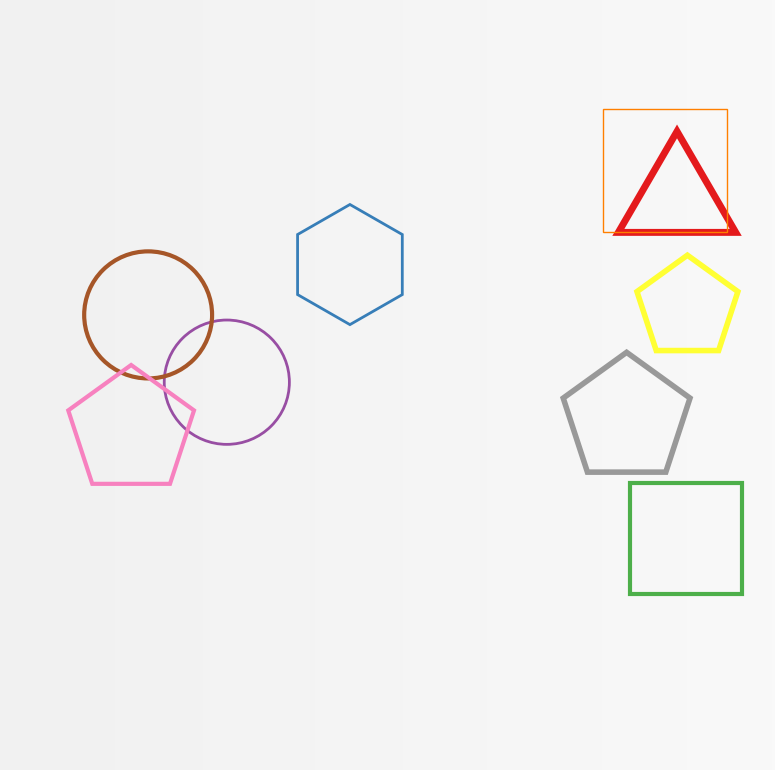[{"shape": "triangle", "thickness": 2.5, "radius": 0.44, "center": [0.874, 0.742]}, {"shape": "hexagon", "thickness": 1, "radius": 0.39, "center": [0.452, 0.656]}, {"shape": "square", "thickness": 1.5, "radius": 0.36, "center": [0.885, 0.301]}, {"shape": "circle", "thickness": 1, "radius": 0.4, "center": [0.293, 0.504]}, {"shape": "square", "thickness": 0.5, "radius": 0.4, "center": [0.859, 0.778]}, {"shape": "pentagon", "thickness": 2, "radius": 0.34, "center": [0.887, 0.6]}, {"shape": "circle", "thickness": 1.5, "radius": 0.41, "center": [0.191, 0.591]}, {"shape": "pentagon", "thickness": 1.5, "radius": 0.43, "center": [0.169, 0.441]}, {"shape": "pentagon", "thickness": 2, "radius": 0.43, "center": [0.809, 0.456]}]